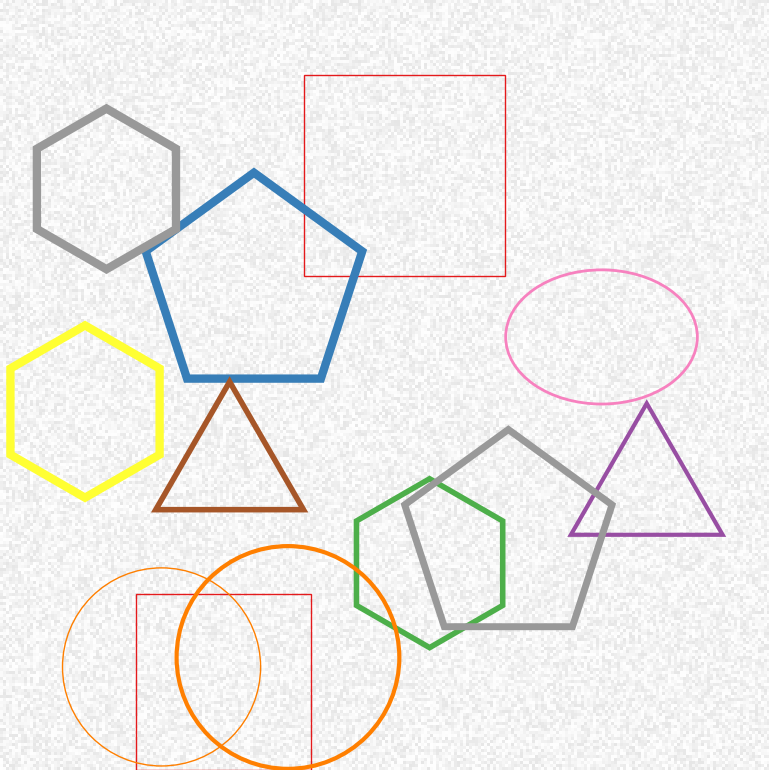[{"shape": "square", "thickness": 0.5, "radius": 0.65, "center": [0.525, 0.772]}, {"shape": "square", "thickness": 0.5, "radius": 0.57, "center": [0.29, 0.114]}, {"shape": "pentagon", "thickness": 3, "radius": 0.74, "center": [0.33, 0.628]}, {"shape": "hexagon", "thickness": 2, "radius": 0.55, "center": [0.558, 0.269]}, {"shape": "triangle", "thickness": 1.5, "radius": 0.57, "center": [0.84, 0.362]}, {"shape": "circle", "thickness": 0.5, "radius": 0.64, "center": [0.21, 0.134]}, {"shape": "circle", "thickness": 1.5, "radius": 0.72, "center": [0.374, 0.146]}, {"shape": "hexagon", "thickness": 3, "radius": 0.56, "center": [0.11, 0.466]}, {"shape": "triangle", "thickness": 2, "radius": 0.55, "center": [0.298, 0.393]}, {"shape": "oval", "thickness": 1, "radius": 0.62, "center": [0.781, 0.562]}, {"shape": "pentagon", "thickness": 2.5, "radius": 0.71, "center": [0.66, 0.301]}, {"shape": "hexagon", "thickness": 3, "radius": 0.52, "center": [0.138, 0.755]}]